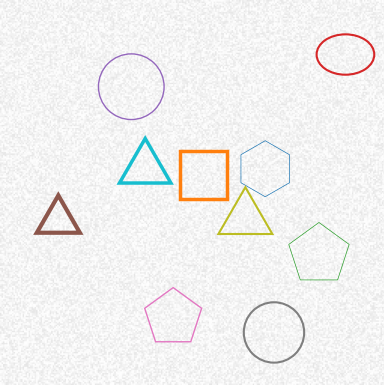[{"shape": "hexagon", "thickness": 0.5, "radius": 0.36, "center": [0.689, 0.562]}, {"shape": "square", "thickness": 2.5, "radius": 0.31, "center": [0.529, 0.546]}, {"shape": "pentagon", "thickness": 0.5, "radius": 0.41, "center": [0.828, 0.34]}, {"shape": "oval", "thickness": 1.5, "radius": 0.37, "center": [0.897, 0.858]}, {"shape": "circle", "thickness": 1, "radius": 0.43, "center": [0.341, 0.775]}, {"shape": "triangle", "thickness": 3, "radius": 0.32, "center": [0.151, 0.428]}, {"shape": "pentagon", "thickness": 1, "radius": 0.39, "center": [0.45, 0.175]}, {"shape": "circle", "thickness": 1.5, "radius": 0.39, "center": [0.712, 0.136]}, {"shape": "triangle", "thickness": 1.5, "radius": 0.4, "center": [0.637, 0.433]}, {"shape": "triangle", "thickness": 2.5, "radius": 0.39, "center": [0.377, 0.563]}]